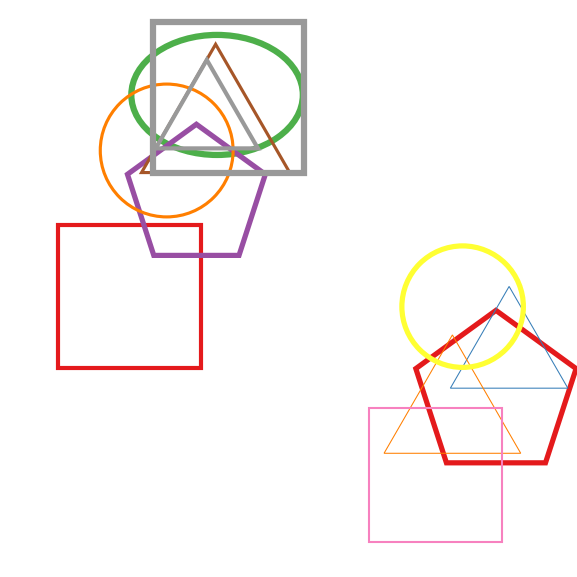[{"shape": "square", "thickness": 2, "radius": 0.62, "center": [0.224, 0.486]}, {"shape": "pentagon", "thickness": 2.5, "radius": 0.73, "center": [0.859, 0.316]}, {"shape": "triangle", "thickness": 0.5, "radius": 0.59, "center": [0.882, 0.386]}, {"shape": "oval", "thickness": 3, "radius": 0.74, "center": [0.376, 0.835]}, {"shape": "pentagon", "thickness": 2.5, "radius": 0.63, "center": [0.34, 0.658]}, {"shape": "triangle", "thickness": 0.5, "radius": 0.68, "center": [0.783, 0.283]}, {"shape": "circle", "thickness": 1.5, "radius": 0.58, "center": [0.289, 0.739]}, {"shape": "circle", "thickness": 2.5, "radius": 0.53, "center": [0.801, 0.468]}, {"shape": "triangle", "thickness": 1.5, "radius": 0.74, "center": [0.373, 0.774]}, {"shape": "square", "thickness": 1, "radius": 0.58, "center": [0.754, 0.177]}, {"shape": "triangle", "thickness": 2, "radius": 0.51, "center": [0.358, 0.793]}, {"shape": "square", "thickness": 3, "radius": 0.66, "center": [0.396, 0.83]}]